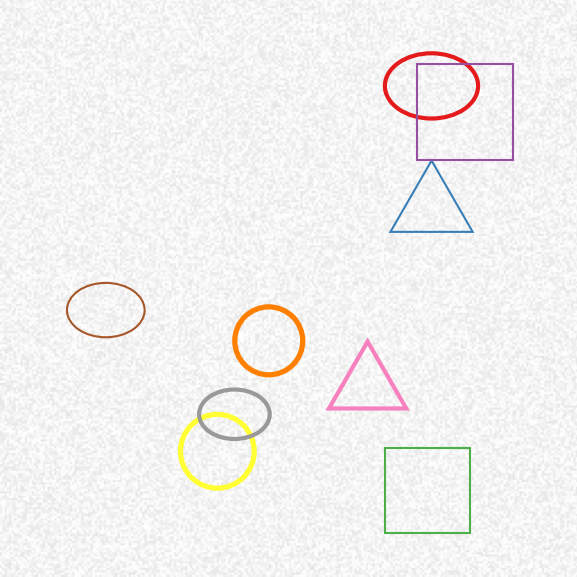[{"shape": "oval", "thickness": 2, "radius": 0.4, "center": [0.747, 0.85]}, {"shape": "triangle", "thickness": 1, "radius": 0.41, "center": [0.747, 0.639]}, {"shape": "square", "thickness": 1, "radius": 0.37, "center": [0.74, 0.149]}, {"shape": "square", "thickness": 1, "radius": 0.42, "center": [0.805, 0.806]}, {"shape": "circle", "thickness": 2.5, "radius": 0.29, "center": [0.465, 0.409]}, {"shape": "circle", "thickness": 2.5, "radius": 0.32, "center": [0.376, 0.218]}, {"shape": "oval", "thickness": 1, "radius": 0.34, "center": [0.183, 0.462]}, {"shape": "triangle", "thickness": 2, "radius": 0.39, "center": [0.637, 0.33]}, {"shape": "oval", "thickness": 2, "radius": 0.31, "center": [0.406, 0.282]}]